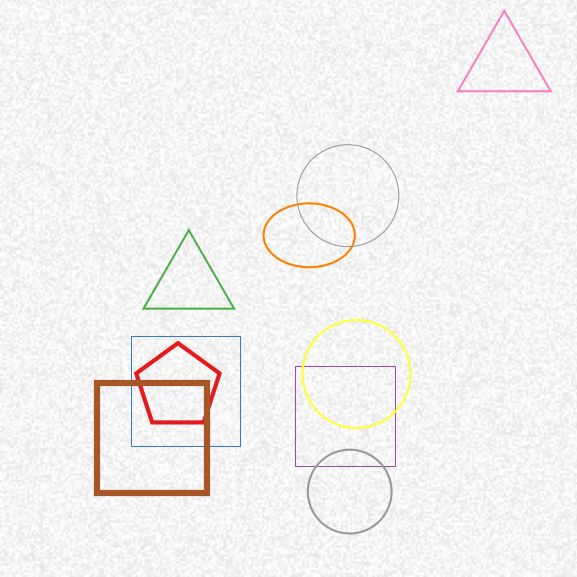[{"shape": "pentagon", "thickness": 2, "radius": 0.38, "center": [0.308, 0.329]}, {"shape": "square", "thickness": 0.5, "radius": 0.48, "center": [0.321, 0.322]}, {"shape": "triangle", "thickness": 1, "radius": 0.45, "center": [0.327, 0.51]}, {"shape": "square", "thickness": 0.5, "radius": 0.43, "center": [0.598, 0.278]}, {"shape": "oval", "thickness": 1, "radius": 0.4, "center": [0.535, 0.592]}, {"shape": "circle", "thickness": 1, "radius": 0.47, "center": [0.617, 0.351]}, {"shape": "square", "thickness": 3, "radius": 0.48, "center": [0.264, 0.241]}, {"shape": "triangle", "thickness": 1, "radius": 0.46, "center": [0.873, 0.888]}, {"shape": "circle", "thickness": 1, "radius": 0.36, "center": [0.606, 0.148]}, {"shape": "circle", "thickness": 0.5, "radius": 0.44, "center": [0.602, 0.66]}]